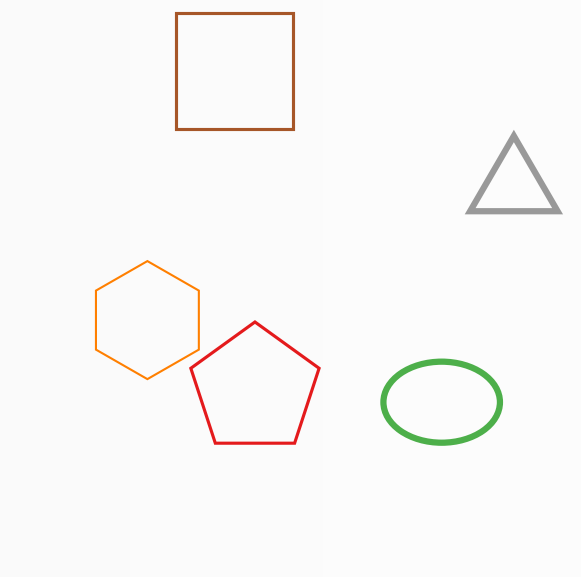[{"shape": "pentagon", "thickness": 1.5, "radius": 0.58, "center": [0.439, 0.326]}, {"shape": "oval", "thickness": 3, "radius": 0.5, "center": [0.76, 0.303]}, {"shape": "hexagon", "thickness": 1, "radius": 0.51, "center": [0.254, 0.445]}, {"shape": "square", "thickness": 1.5, "radius": 0.5, "center": [0.403, 0.876]}, {"shape": "triangle", "thickness": 3, "radius": 0.43, "center": [0.884, 0.677]}]